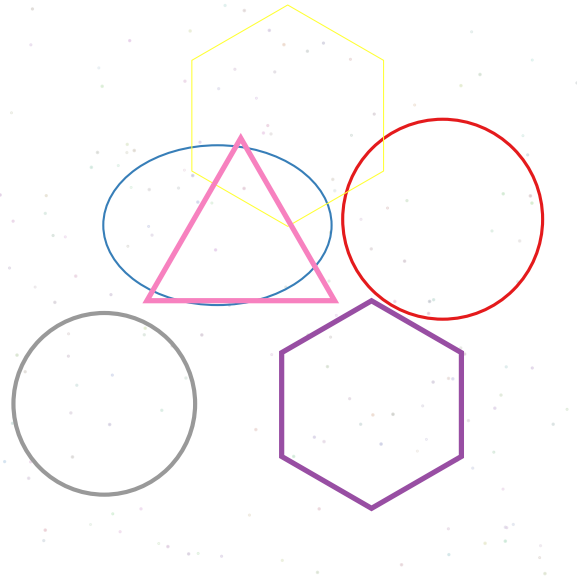[{"shape": "circle", "thickness": 1.5, "radius": 0.87, "center": [0.767, 0.62]}, {"shape": "oval", "thickness": 1, "radius": 0.99, "center": [0.377, 0.609]}, {"shape": "hexagon", "thickness": 2.5, "radius": 0.9, "center": [0.643, 0.299]}, {"shape": "hexagon", "thickness": 0.5, "radius": 0.96, "center": [0.498, 0.799]}, {"shape": "triangle", "thickness": 2.5, "radius": 0.94, "center": [0.417, 0.572]}, {"shape": "circle", "thickness": 2, "radius": 0.79, "center": [0.181, 0.3]}]